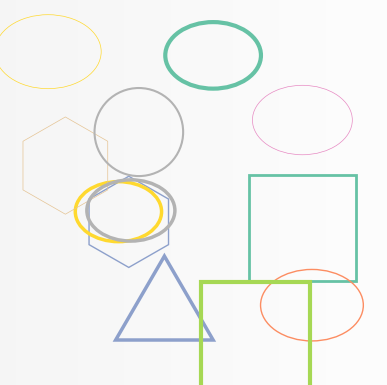[{"shape": "square", "thickness": 2, "radius": 0.69, "center": [0.78, 0.407]}, {"shape": "oval", "thickness": 3, "radius": 0.62, "center": [0.55, 0.856]}, {"shape": "oval", "thickness": 1, "radius": 0.66, "center": [0.805, 0.207]}, {"shape": "triangle", "thickness": 2.5, "radius": 0.73, "center": [0.424, 0.19]}, {"shape": "hexagon", "thickness": 1, "radius": 0.59, "center": [0.332, 0.424]}, {"shape": "oval", "thickness": 0.5, "radius": 0.64, "center": [0.78, 0.688]}, {"shape": "square", "thickness": 3, "radius": 0.71, "center": [0.659, 0.126]}, {"shape": "oval", "thickness": 2.5, "radius": 0.56, "center": [0.306, 0.45]}, {"shape": "oval", "thickness": 0.5, "radius": 0.69, "center": [0.124, 0.866]}, {"shape": "hexagon", "thickness": 0.5, "radius": 0.63, "center": [0.169, 0.57]}, {"shape": "oval", "thickness": 2.5, "radius": 0.57, "center": [0.338, 0.453]}, {"shape": "circle", "thickness": 1.5, "radius": 0.57, "center": [0.358, 0.657]}]